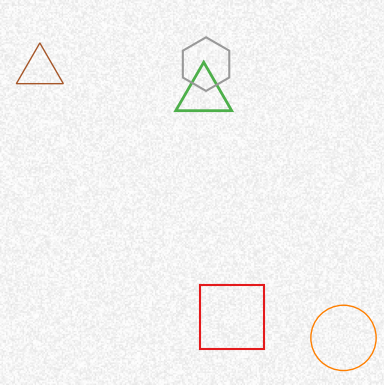[{"shape": "square", "thickness": 1.5, "radius": 0.41, "center": [0.603, 0.177]}, {"shape": "triangle", "thickness": 2, "radius": 0.42, "center": [0.529, 0.754]}, {"shape": "circle", "thickness": 1, "radius": 0.42, "center": [0.892, 0.122]}, {"shape": "triangle", "thickness": 1, "radius": 0.35, "center": [0.103, 0.818]}, {"shape": "hexagon", "thickness": 1.5, "radius": 0.35, "center": [0.535, 0.833]}]